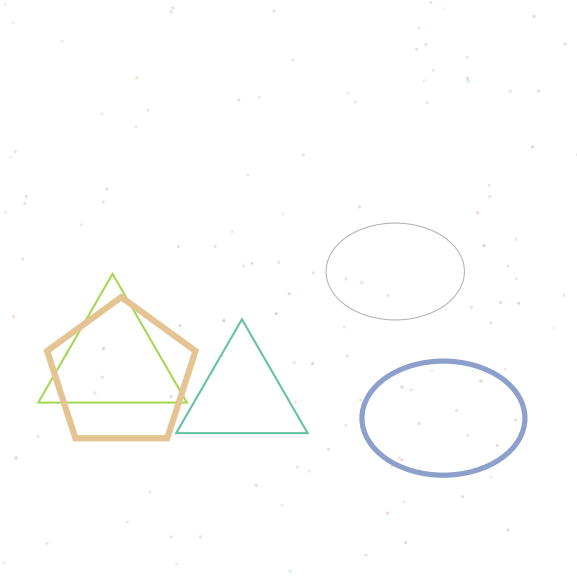[{"shape": "triangle", "thickness": 1, "radius": 0.66, "center": [0.419, 0.315]}, {"shape": "oval", "thickness": 2.5, "radius": 0.71, "center": [0.768, 0.275]}, {"shape": "triangle", "thickness": 1, "radius": 0.74, "center": [0.195, 0.376]}, {"shape": "pentagon", "thickness": 3, "radius": 0.68, "center": [0.21, 0.35]}, {"shape": "oval", "thickness": 0.5, "radius": 0.6, "center": [0.684, 0.529]}]